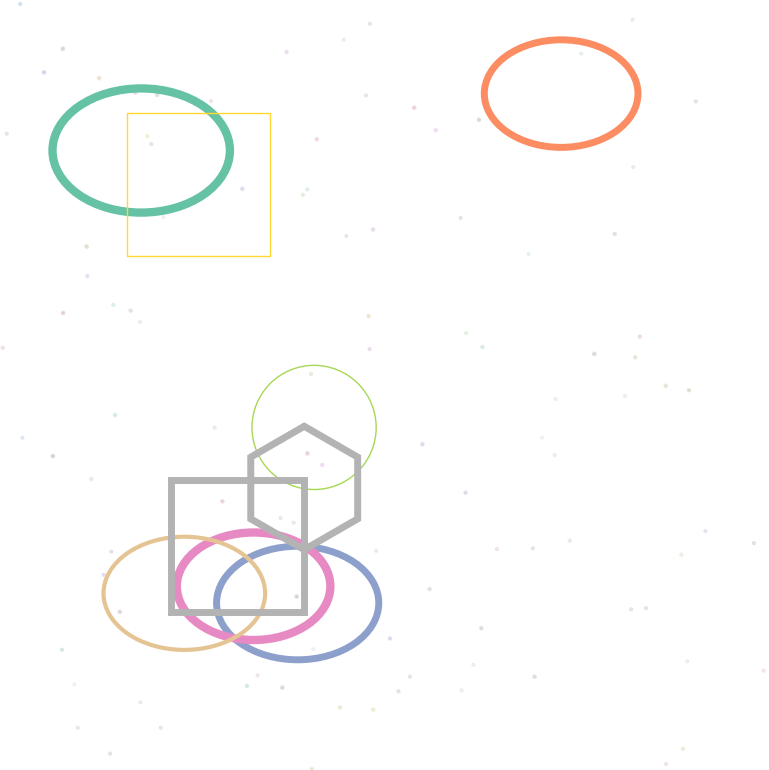[{"shape": "oval", "thickness": 3, "radius": 0.58, "center": [0.183, 0.805]}, {"shape": "oval", "thickness": 2.5, "radius": 0.5, "center": [0.729, 0.878]}, {"shape": "oval", "thickness": 2.5, "radius": 0.53, "center": [0.387, 0.217]}, {"shape": "oval", "thickness": 3, "radius": 0.5, "center": [0.329, 0.239]}, {"shape": "circle", "thickness": 0.5, "radius": 0.4, "center": [0.408, 0.445]}, {"shape": "square", "thickness": 0.5, "radius": 0.46, "center": [0.258, 0.76]}, {"shape": "oval", "thickness": 1.5, "radius": 0.52, "center": [0.239, 0.229]}, {"shape": "square", "thickness": 2.5, "radius": 0.43, "center": [0.308, 0.291]}, {"shape": "hexagon", "thickness": 2.5, "radius": 0.4, "center": [0.395, 0.366]}]